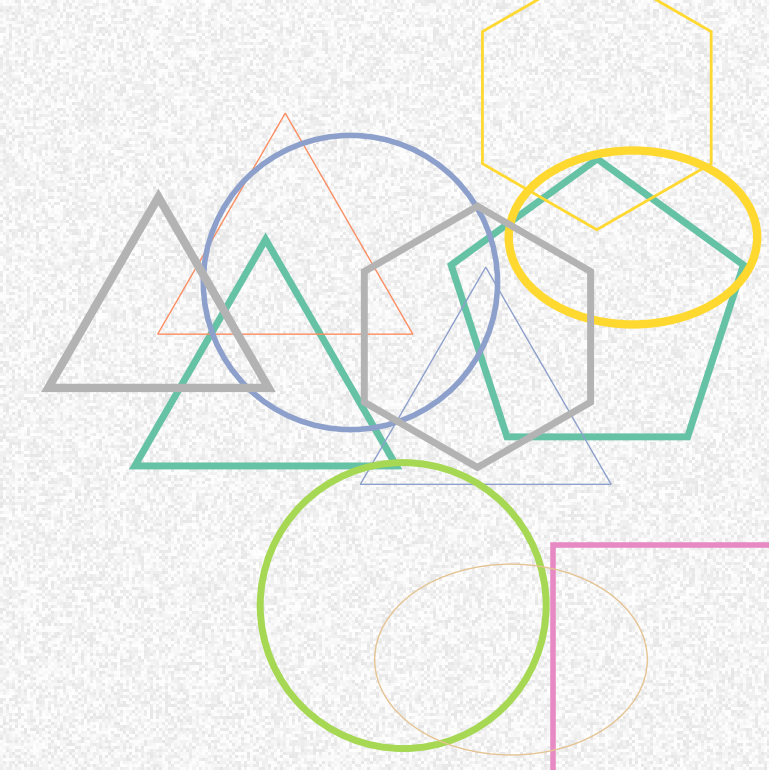[{"shape": "triangle", "thickness": 2.5, "radius": 0.98, "center": [0.345, 0.493]}, {"shape": "pentagon", "thickness": 2.5, "radius": 1.0, "center": [0.776, 0.594]}, {"shape": "triangle", "thickness": 0.5, "radius": 0.96, "center": [0.37, 0.662]}, {"shape": "circle", "thickness": 2, "radius": 0.96, "center": [0.455, 0.633]}, {"shape": "triangle", "thickness": 0.5, "radius": 0.94, "center": [0.631, 0.465]}, {"shape": "square", "thickness": 2, "radius": 0.79, "center": [0.876, 0.134]}, {"shape": "circle", "thickness": 2.5, "radius": 0.93, "center": [0.524, 0.214]}, {"shape": "hexagon", "thickness": 1, "radius": 0.86, "center": [0.775, 0.873]}, {"shape": "oval", "thickness": 3, "radius": 0.81, "center": [0.822, 0.692]}, {"shape": "oval", "thickness": 0.5, "radius": 0.89, "center": [0.664, 0.143]}, {"shape": "triangle", "thickness": 3, "radius": 0.83, "center": [0.206, 0.579]}, {"shape": "hexagon", "thickness": 2.5, "radius": 0.85, "center": [0.62, 0.563]}]